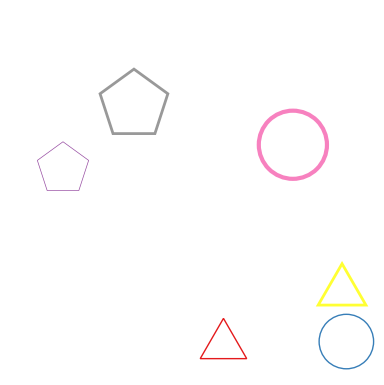[{"shape": "triangle", "thickness": 1, "radius": 0.35, "center": [0.58, 0.103]}, {"shape": "circle", "thickness": 1, "radius": 0.35, "center": [0.9, 0.113]}, {"shape": "pentagon", "thickness": 0.5, "radius": 0.35, "center": [0.164, 0.562]}, {"shape": "triangle", "thickness": 2, "radius": 0.36, "center": [0.888, 0.243]}, {"shape": "circle", "thickness": 3, "radius": 0.44, "center": [0.761, 0.624]}, {"shape": "pentagon", "thickness": 2, "radius": 0.46, "center": [0.348, 0.728]}]